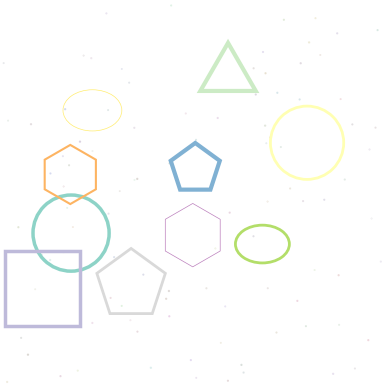[{"shape": "circle", "thickness": 2.5, "radius": 0.49, "center": [0.185, 0.395]}, {"shape": "circle", "thickness": 2, "radius": 0.48, "center": [0.798, 0.629]}, {"shape": "square", "thickness": 2.5, "radius": 0.49, "center": [0.11, 0.251]}, {"shape": "pentagon", "thickness": 3, "radius": 0.33, "center": [0.507, 0.562]}, {"shape": "hexagon", "thickness": 1.5, "radius": 0.38, "center": [0.183, 0.547]}, {"shape": "oval", "thickness": 2, "radius": 0.35, "center": [0.682, 0.366]}, {"shape": "pentagon", "thickness": 2, "radius": 0.47, "center": [0.341, 0.261]}, {"shape": "hexagon", "thickness": 0.5, "radius": 0.41, "center": [0.501, 0.389]}, {"shape": "triangle", "thickness": 3, "radius": 0.42, "center": [0.592, 0.805]}, {"shape": "oval", "thickness": 0.5, "radius": 0.38, "center": [0.24, 0.713]}]